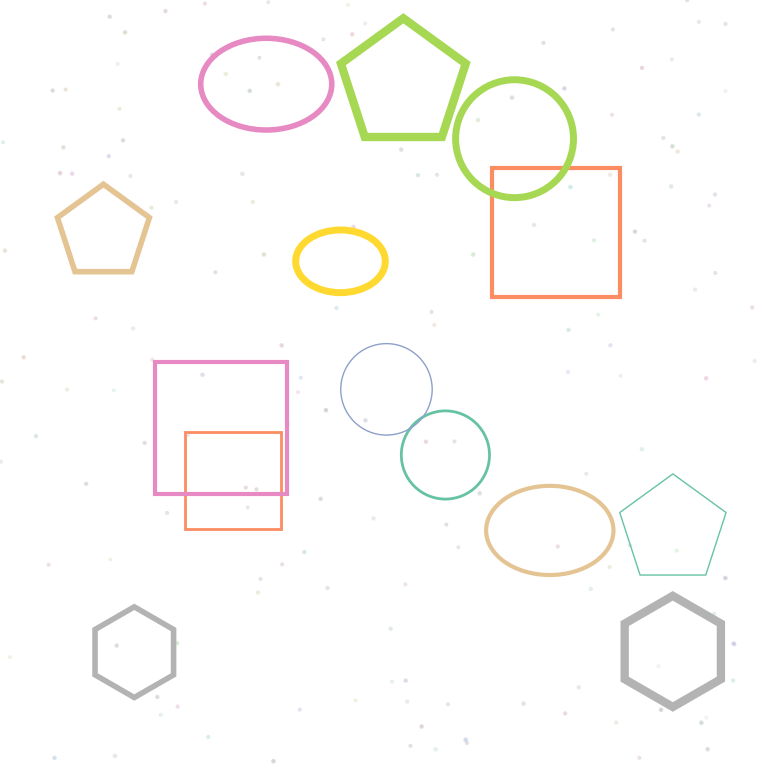[{"shape": "circle", "thickness": 1, "radius": 0.29, "center": [0.578, 0.409]}, {"shape": "pentagon", "thickness": 0.5, "radius": 0.36, "center": [0.874, 0.312]}, {"shape": "square", "thickness": 1.5, "radius": 0.42, "center": [0.722, 0.698]}, {"shape": "square", "thickness": 1, "radius": 0.31, "center": [0.303, 0.376]}, {"shape": "circle", "thickness": 0.5, "radius": 0.3, "center": [0.502, 0.494]}, {"shape": "oval", "thickness": 2, "radius": 0.43, "center": [0.346, 0.891]}, {"shape": "square", "thickness": 1.5, "radius": 0.43, "center": [0.287, 0.444]}, {"shape": "circle", "thickness": 2.5, "radius": 0.38, "center": [0.668, 0.82]}, {"shape": "pentagon", "thickness": 3, "radius": 0.43, "center": [0.524, 0.891]}, {"shape": "oval", "thickness": 2.5, "radius": 0.29, "center": [0.442, 0.661]}, {"shape": "pentagon", "thickness": 2, "radius": 0.31, "center": [0.134, 0.698]}, {"shape": "oval", "thickness": 1.5, "radius": 0.41, "center": [0.714, 0.311]}, {"shape": "hexagon", "thickness": 2, "radius": 0.29, "center": [0.174, 0.153]}, {"shape": "hexagon", "thickness": 3, "radius": 0.36, "center": [0.874, 0.154]}]